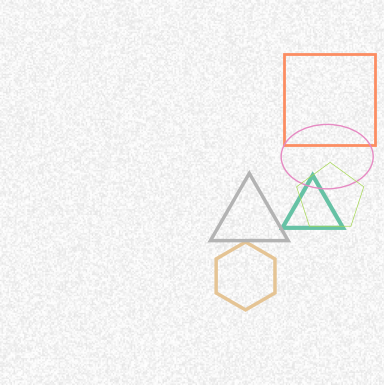[{"shape": "triangle", "thickness": 3, "radius": 0.45, "center": [0.812, 0.454]}, {"shape": "square", "thickness": 2, "radius": 0.59, "center": [0.856, 0.741]}, {"shape": "oval", "thickness": 1, "radius": 0.6, "center": [0.85, 0.593]}, {"shape": "pentagon", "thickness": 0.5, "radius": 0.46, "center": [0.858, 0.487]}, {"shape": "hexagon", "thickness": 2.5, "radius": 0.44, "center": [0.638, 0.283]}, {"shape": "triangle", "thickness": 2.5, "radius": 0.58, "center": [0.648, 0.433]}]